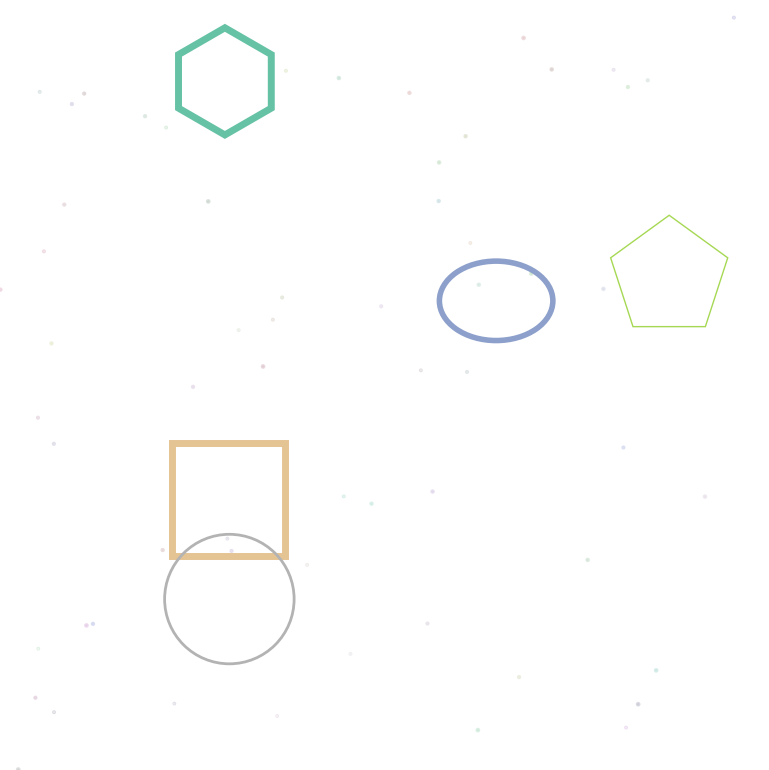[{"shape": "hexagon", "thickness": 2.5, "radius": 0.35, "center": [0.292, 0.894]}, {"shape": "oval", "thickness": 2, "radius": 0.37, "center": [0.644, 0.609]}, {"shape": "pentagon", "thickness": 0.5, "radius": 0.4, "center": [0.869, 0.64]}, {"shape": "square", "thickness": 2.5, "radius": 0.37, "center": [0.297, 0.351]}, {"shape": "circle", "thickness": 1, "radius": 0.42, "center": [0.298, 0.222]}]